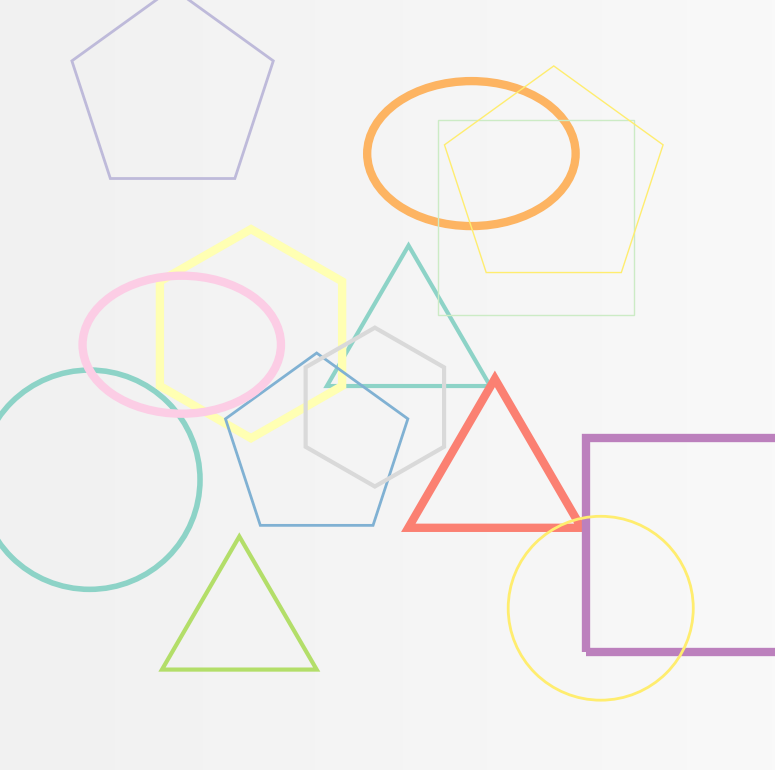[{"shape": "circle", "thickness": 2, "radius": 0.71, "center": [0.116, 0.377]}, {"shape": "triangle", "thickness": 1.5, "radius": 0.61, "center": [0.527, 0.56]}, {"shape": "hexagon", "thickness": 3, "radius": 0.68, "center": [0.324, 0.567]}, {"shape": "pentagon", "thickness": 1, "radius": 0.68, "center": [0.223, 0.879]}, {"shape": "triangle", "thickness": 3, "radius": 0.64, "center": [0.639, 0.379]}, {"shape": "pentagon", "thickness": 1, "radius": 0.62, "center": [0.409, 0.418]}, {"shape": "oval", "thickness": 3, "radius": 0.67, "center": [0.608, 0.801]}, {"shape": "triangle", "thickness": 1.5, "radius": 0.58, "center": [0.309, 0.188]}, {"shape": "oval", "thickness": 3, "radius": 0.64, "center": [0.235, 0.552]}, {"shape": "hexagon", "thickness": 1.5, "radius": 0.52, "center": [0.484, 0.471]}, {"shape": "square", "thickness": 3, "radius": 0.69, "center": [0.895, 0.292]}, {"shape": "square", "thickness": 0.5, "radius": 0.63, "center": [0.691, 0.718]}, {"shape": "pentagon", "thickness": 0.5, "radius": 0.74, "center": [0.715, 0.766]}, {"shape": "circle", "thickness": 1, "radius": 0.6, "center": [0.775, 0.21]}]